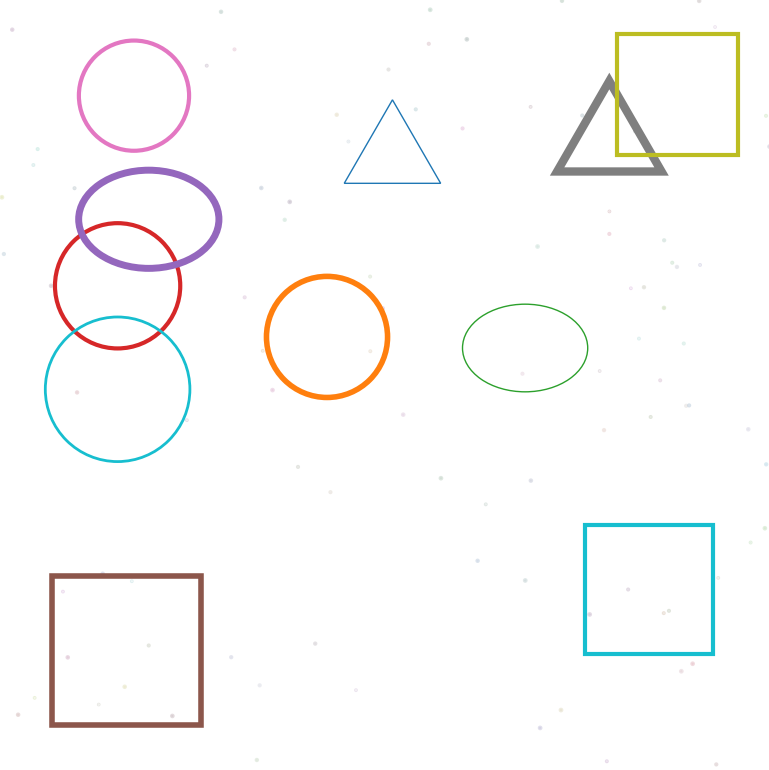[{"shape": "triangle", "thickness": 0.5, "radius": 0.36, "center": [0.51, 0.798]}, {"shape": "circle", "thickness": 2, "radius": 0.39, "center": [0.425, 0.562]}, {"shape": "oval", "thickness": 0.5, "radius": 0.41, "center": [0.682, 0.548]}, {"shape": "circle", "thickness": 1.5, "radius": 0.41, "center": [0.153, 0.629]}, {"shape": "oval", "thickness": 2.5, "radius": 0.46, "center": [0.193, 0.715]}, {"shape": "square", "thickness": 2, "radius": 0.48, "center": [0.164, 0.155]}, {"shape": "circle", "thickness": 1.5, "radius": 0.36, "center": [0.174, 0.876]}, {"shape": "triangle", "thickness": 3, "radius": 0.39, "center": [0.791, 0.816]}, {"shape": "square", "thickness": 1.5, "radius": 0.39, "center": [0.88, 0.878]}, {"shape": "square", "thickness": 1.5, "radius": 0.42, "center": [0.843, 0.234]}, {"shape": "circle", "thickness": 1, "radius": 0.47, "center": [0.153, 0.494]}]